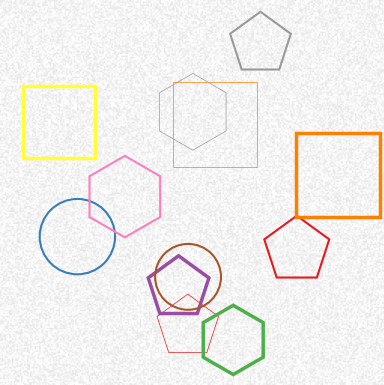[{"shape": "pentagon", "thickness": 0.5, "radius": 0.42, "center": [0.488, 0.152]}, {"shape": "pentagon", "thickness": 1.5, "radius": 0.44, "center": [0.771, 0.351]}, {"shape": "circle", "thickness": 1.5, "radius": 0.49, "center": [0.201, 0.385]}, {"shape": "hexagon", "thickness": 2.5, "radius": 0.45, "center": [0.606, 0.117]}, {"shape": "pentagon", "thickness": 2.5, "radius": 0.41, "center": [0.464, 0.253]}, {"shape": "square", "thickness": 2.5, "radius": 0.54, "center": [0.878, 0.544]}, {"shape": "square", "thickness": 0.5, "radius": 0.55, "center": [0.558, 0.677]}, {"shape": "square", "thickness": 2.5, "radius": 0.46, "center": [0.153, 0.683]}, {"shape": "circle", "thickness": 1.5, "radius": 0.43, "center": [0.488, 0.281]}, {"shape": "hexagon", "thickness": 1.5, "radius": 0.53, "center": [0.324, 0.489]}, {"shape": "hexagon", "thickness": 0.5, "radius": 0.5, "center": [0.501, 0.71]}, {"shape": "pentagon", "thickness": 1.5, "radius": 0.41, "center": [0.677, 0.887]}]